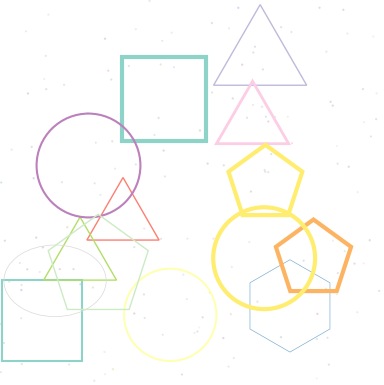[{"shape": "square", "thickness": 3, "radius": 0.55, "center": [0.427, 0.742]}, {"shape": "square", "thickness": 1.5, "radius": 0.52, "center": [0.109, 0.168]}, {"shape": "circle", "thickness": 1.5, "radius": 0.6, "center": [0.442, 0.182]}, {"shape": "triangle", "thickness": 1, "radius": 0.7, "center": [0.676, 0.848]}, {"shape": "triangle", "thickness": 1, "radius": 0.54, "center": [0.319, 0.431]}, {"shape": "hexagon", "thickness": 0.5, "radius": 0.6, "center": [0.753, 0.205]}, {"shape": "pentagon", "thickness": 3, "radius": 0.51, "center": [0.814, 0.327]}, {"shape": "triangle", "thickness": 1, "radius": 0.55, "center": [0.208, 0.327]}, {"shape": "triangle", "thickness": 2, "radius": 0.54, "center": [0.656, 0.681]}, {"shape": "oval", "thickness": 0.5, "radius": 0.66, "center": [0.143, 0.271]}, {"shape": "circle", "thickness": 1.5, "radius": 0.67, "center": [0.23, 0.57]}, {"shape": "pentagon", "thickness": 1, "radius": 0.68, "center": [0.255, 0.307]}, {"shape": "circle", "thickness": 3, "radius": 0.66, "center": [0.686, 0.329]}, {"shape": "pentagon", "thickness": 3, "radius": 0.5, "center": [0.689, 0.523]}]